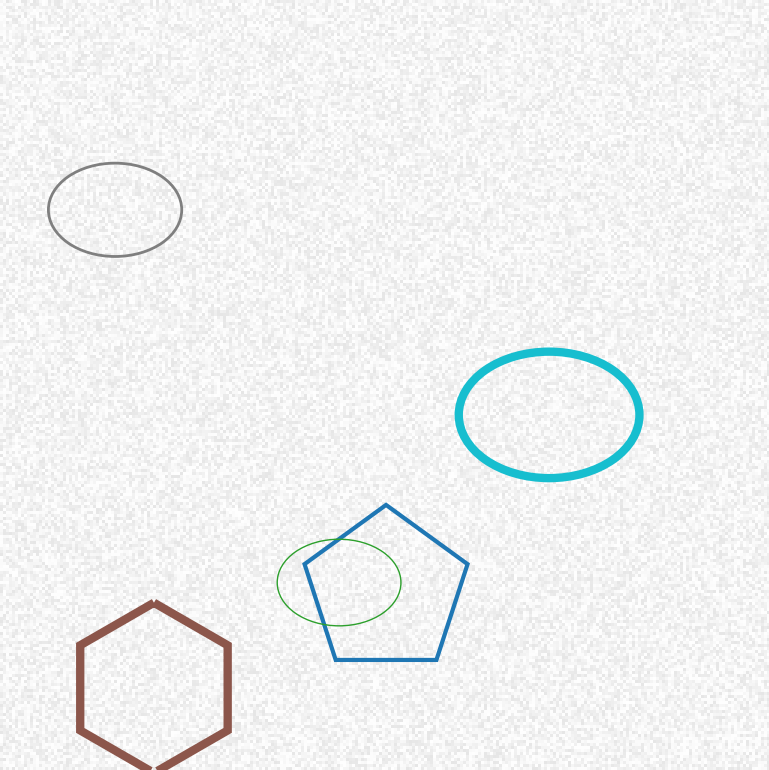[{"shape": "pentagon", "thickness": 1.5, "radius": 0.56, "center": [0.501, 0.233]}, {"shape": "oval", "thickness": 0.5, "radius": 0.4, "center": [0.44, 0.243]}, {"shape": "hexagon", "thickness": 3, "radius": 0.55, "center": [0.2, 0.107]}, {"shape": "oval", "thickness": 1, "radius": 0.43, "center": [0.149, 0.728]}, {"shape": "oval", "thickness": 3, "radius": 0.59, "center": [0.713, 0.461]}]